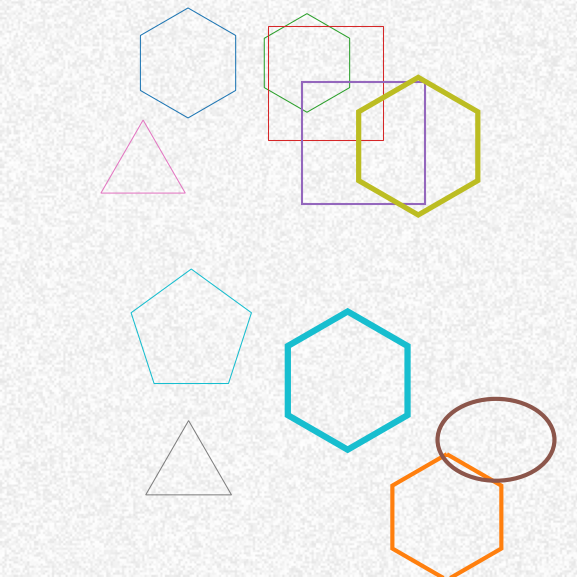[{"shape": "hexagon", "thickness": 0.5, "radius": 0.48, "center": [0.326, 0.89]}, {"shape": "hexagon", "thickness": 2, "radius": 0.54, "center": [0.774, 0.104]}, {"shape": "hexagon", "thickness": 0.5, "radius": 0.43, "center": [0.532, 0.89]}, {"shape": "square", "thickness": 0.5, "radius": 0.5, "center": [0.564, 0.856]}, {"shape": "square", "thickness": 1, "radius": 0.53, "center": [0.63, 0.751]}, {"shape": "oval", "thickness": 2, "radius": 0.51, "center": [0.859, 0.238]}, {"shape": "triangle", "thickness": 0.5, "radius": 0.42, "center": [0.248, 0.707]}, {"shape": "triangle", "thickness": 0.5, "radius": 0.43, "center": [0.327, 0.185]}, {"shape": "hexagon", "thickness": 2.5, "radius": 0.6, "center": [0.724, 0.746]}, {"shape": "hexagon", "thickness": 3, "radius": 0.6, "center": [0.602, 0.34]}, {"shape": "pentagon", "thickness": 0.5, "radius": 0.55, "center": [0.331, 0.424]}]